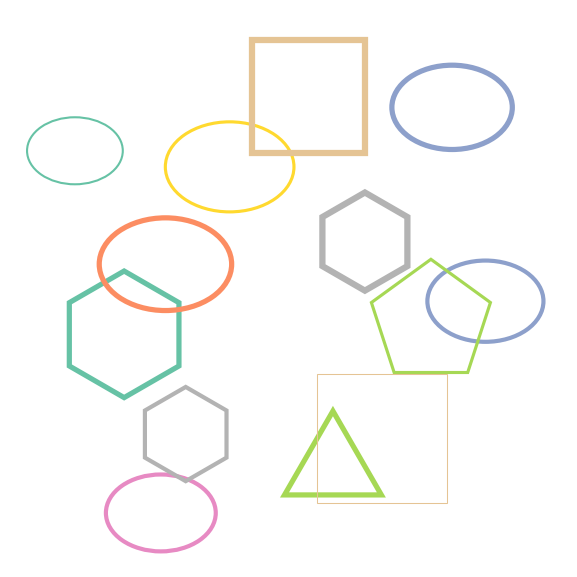[{"shape": "oval", "thickness": 1, "radius": 0.41, "center": [0.13, 0.738]}, {"shape": "hexagon", "thickness": 2.5, "radius": 0.55, "center": [0.215, 0.42]}, {"shape": "oval", "thickness": 2.5, "radius": 0.57, "center": [0.286, 0.542]}, {"shape": "oval", "thickness": 2, "radius": 0.5, "center": [0.841, 0.478]}, {"shape": "oval", "thickness": 2.5, "radius": 0.52, "center": [0.783, 0.813]}, {"shape": "oval", "thickness": 2, "radius": 0.48, "center": [0.278, 0.111]}, {"shape": "pentagon", "thickness": 1.5, "radius": 0.54, "center": [0.746, 0.442]}, {"shape": "triangle", "thickness": 2.5, "radius": 0.48, "center": [0.577, 0.191]}, {"shape": "oval", "thickness": 1.5, "radius": 0.56, "center": [0.398, 0.71]}, {"shape": "square", "thickness": 0.5, "radius": 0.56, "center": [0.661, 0.24]}, {"shape": "square", "thickness": 3, "radius": 0.49, "center": [0.534, 0.832]}, {"shape": "hexagon", "thickness": 3, "radius": 0.42, "center": [0.632, 0.581]}, {"shape": "hexagon", "thickness": 2, "radius": 0.41, "center": [0.322, 0.248]}]